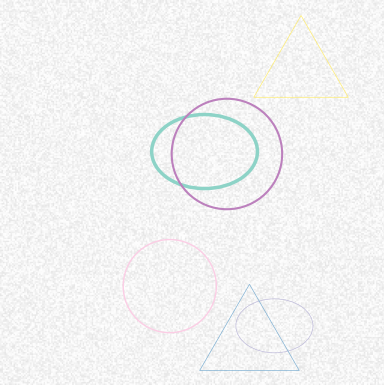[{"shape": "oval", "thickness": 2.5, "radius": 0.69, "center": [0.531, 0.606]}, {"shape": "oval", "thickness": 0.5, "radius": 0.5, "center": [0.713, 0.154]}, {"shape": "triangle", "thickness": 0.5, "radius": 0.75, "center": [0.648, 0.112]}, {"shape": "circle", "thickness": 1, "radius": 0.6, "center": [0.441, 0.257]}, {"shape": "circle", "thickness": 1.5, "radius": 0.72, "center": [0.589, 0.6]}, {"shape": "triangle", "thickness": 0.5, "radius": 0.71, "center": [0.782, 0.818]}]